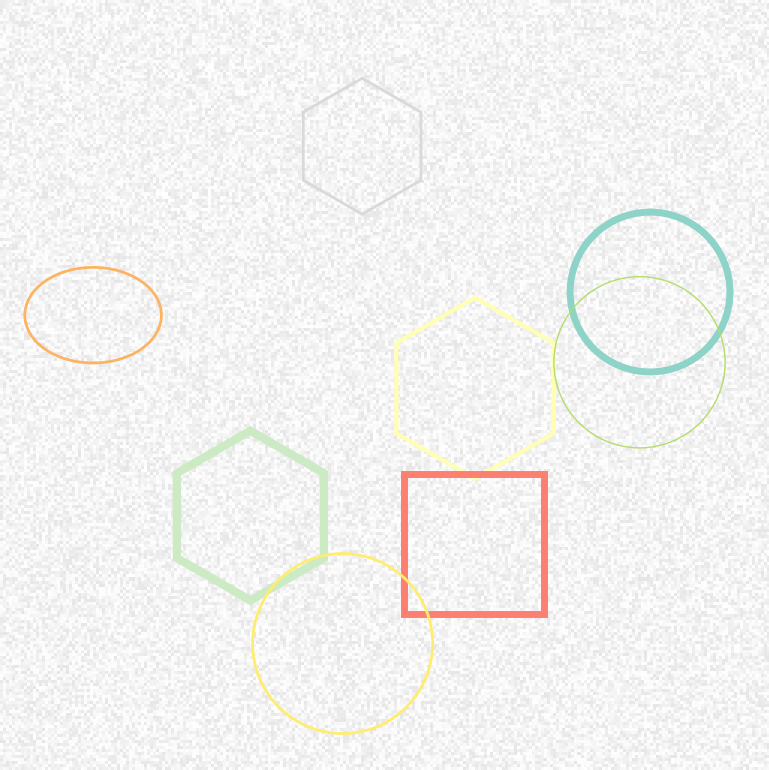[{"shape": "circle", "thickness": 2.5, "radius": 0.52, "center": [0.844, 0.621]}, {"shape": "hexagon", "thickness": 1.5, "radius": 0.59, "center": [0.617, 0.496]}, {"shape": "square", "thickness": 2.5, "radius": 0.45, "center": [0.616, 0.293]}, {"shape": "oval", "thickness": 1, "radius": 0.44, "center": [0.121, 0.591]}, {"shape": "circle", "thickness": 0.5, "radius": 0.56, "center": [0.831, 0.53]}, {"shape": "hexagon", "thickness": 1, "radius": 0.44, "center": [0.47, 0.81]}, {"shape": "hexagon", "thickness": 3, "radius": 0.55, "center": [0.325, 0.33]}, {"shape": "circle", "thickness": 1, "radius": 0.58, "center": [0.445, 0.164]}]